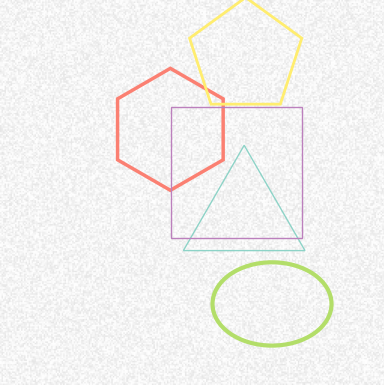[{"shape": "triangle", "thickness": 1, "radius": 0.91, "center": [0.634, 0.44]}, {"shape": "hexagon", "thickness": 2.5, "radius": 0.79, "center": [0.443, 0.664]}, {"shape": "oval", "thickness": 3, "radius": 0.77, "center": [0.707, 0.211]}, {"shape": "square", "thickness": 1, "radius": 0.85, "center": [0.614, 0.552]}, {"shape": "pentagon", "thickness": 2, "radius": 0.77, "center": [0.638, 0.853]}]